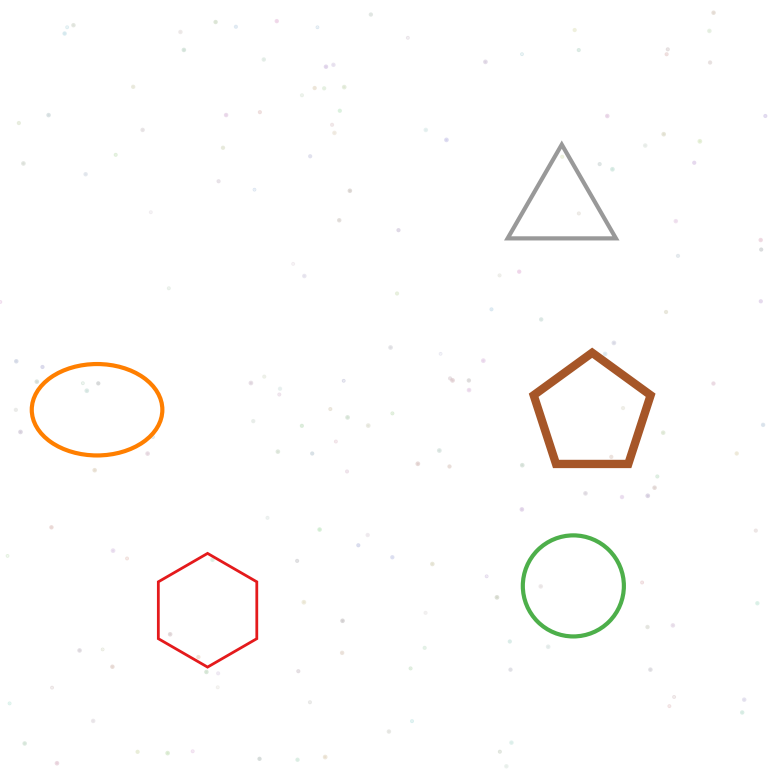[{"shape": "hexagon", "thickness": 1, "radius": 0.37, "center": [0.27, 0.207]}, {"shape": "circle", "thickness": 1.5, "radius": 0.33, "center": [0.745, 0.239]}, {"shape": "oval", "thickness": 1.5, "radius": 0.42, "center": [0.126, 0.468]}, {"shape": "pentagon", "thickness": 3, "radius": 0.4, "center": [0.769, 0.462]}, {"shape": "triangle", "thickness": 1.5, "radius": 0.41, "center": [0.73, 0.731]}]